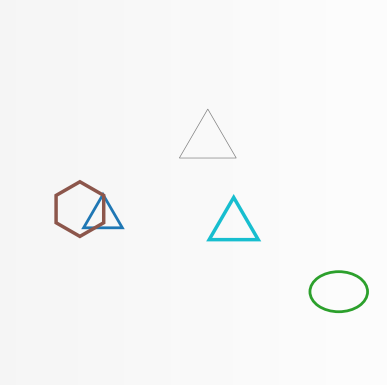[{"shape": "triangle", "thickness": 2, "radius": 0.29, "center": [0.266, 0.437]}, {"shape": "oval", "thickness": 2, "radius": 0.37, "center": [0.874, 0.242]}, {"shape": "hexagon", "thickness": 2.5, "radius": 0.35, "center": [0.206, 0.457]}, {"shape": "triangle", "thickness": 0.5, "radius": 0.42, "center": [0.536, 0.632]}, {"shape": "triangle", "thickness": 2.5, "radius": 0.37, "center": [0.603, 0.414]}]